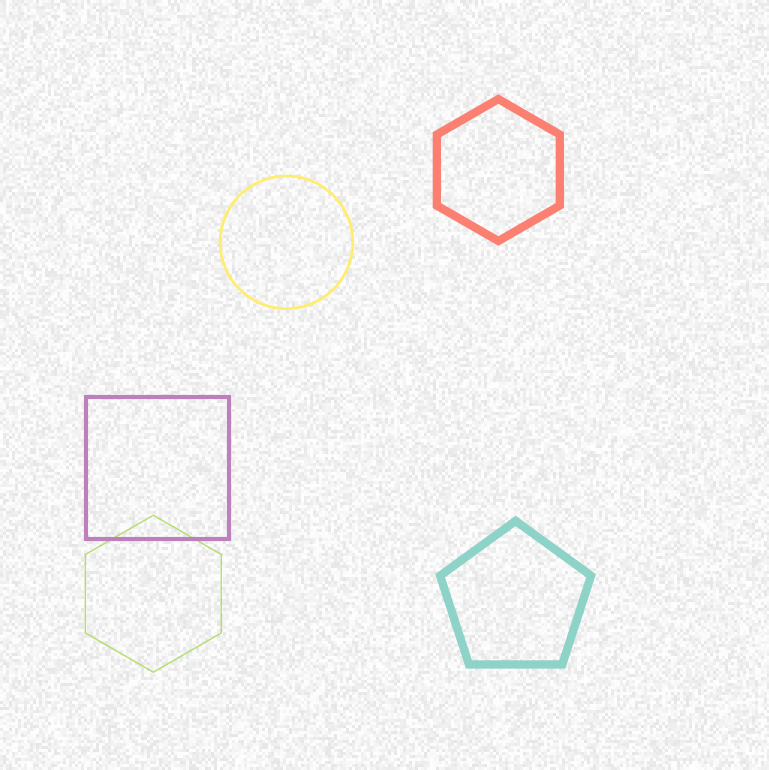[{"shape": "pentagon", "thickness": 3, "radius": 0.52, "center": [0.67, 0.22]}, {"shape": "hexagon", "thickness": 3, "radius": 0.46, "center": [0.647, 0.779]}, {"shape": "hexagon", "thickness": 0.5, "radius": 0.51, "center": [0.199, 0.229]}, {"shape": "square", "thickness": 1.5, "radius": 0.46, "center": [0.204, 0.392]}, {"shape": "circle", "thickness": 1, "radius": 0.43, "center": [0.372, 0.685]}]